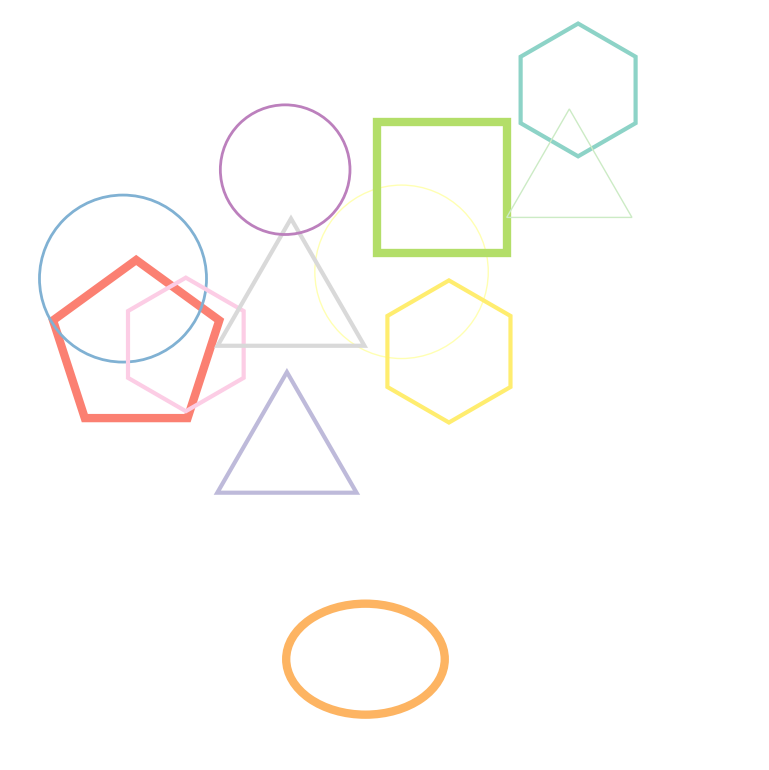[{"shape": "hexagon", "thickness": 1.5, "radius": 0.43, "center": [0.751, 0.883]}, {"shape": "circle", "thickness": 0.5, "radius": 0.56, "center": [0.521, 0.647]}, {"shape": "triangle", "thickness": 1.5, "radius": 0.52, "center": [0.373, 0.412]}, {"shape": "pentagon", "thickness": 3, "radius": 0.57, "center": [0.177, 0.549]}, {"shape": "circle", "thickness": 1, "radius": 0.54, "center": [0.16, 0.638]}, {"shape": "oval", "thickness": 3, "radius": 0.51, "center": [0.475, 0.144]}, {"shape": "square", "thickness": 3, "radius": 0.42, "center": [0.574, 0.756]}, {"shape": "hexagon", "thickness": 1.5, "radius": 0.43, "center": [0.241, 0.553]}, {"shape": "triangle", "thickness": 1.5, "radius": 0.55, "center": [0.378, 0.606]}, {"shape": "circle", "thickness": 1, "radius": 0.42, "center": [0.37, 0.78]}, {"shape": "triangle", "thickness": 0.5, "radius": 0.47, "center": [0.739, 0.765]}, {"shape": "hexagon", "thickness": 1.5, "radius": 0.46, "center": [0.583, 0.544]}]